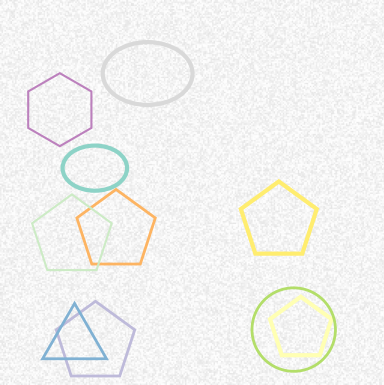[{"shape": "oval", "thickness": 3, "radius": 0.42, "center": [0.246, 0.563]}, {"shape": "pentagon", "thickness": 3, "radius": 0.42, "center": [0.781, 0.145]}, {"shape": "pentagon", "thickness": 2, "radius": 0.54, "center": [0.248, 0.11]}, {"shape": "triangle", "thickness": 2, "radius": 0.48, "center": [0.194, 0.116]}, {"shape": "pentagon", "thickness": 2, "radius": 0.54, "center": [0.301, 0.401]}, {"shape": "circle", "thickness": 2, "radius": 0.54, "center": [0.763, 0.144]}, {"shape": "oval", "thickness": 3, "radius": 0.58, "center": [0.383, 0.809]}, {"shape": "hexagon", "thickness": 1.5, "radius": 0.47, "center": [0.155, 0.715]}, {"shape": "pentagon", "thickness": 1.5, "radius": 0.54, "center": [0.187, 0.386]}, {"shape": "pentagon", "thickness": 3, "radius": 0.52, "center": [0.724, 0.425]}]